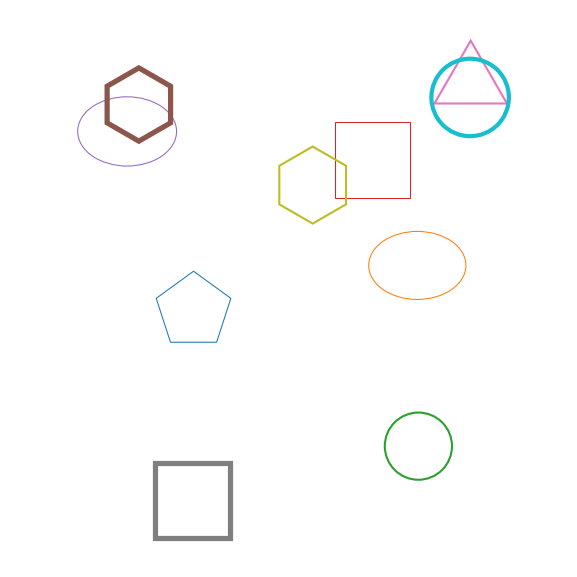[{"shape": "pentagon", "thickness": 0.5, "radius": 0.34, "center": [0.335, 0.462]}, {"shape": "oval", "thickness": 0.5, "radius": 0.42, "center": [0.723, 0.54]}, {"shape": "circle", "thickness": 1, "radius": 0.29, "center": [0.724, 0.227]}, {"shape": "square", "thickness": 0.5, "radius": 0.33, "center": [0.645, 0.722]}, {"shape": "oval", "thickness": 0.5, "radius": 0.43, "center": [0.22, 0.772]}, {"shape": "hexagon", "thickness": 2.5, "radius": 0.32, "center": [0.24, 0.818]}, {"shape": "triangle", "thickness": 1, "radius": 0.36, "center": [0.815, 0.856]}, {"shape": "square", "thickness": 2.5, "radius": 0.32, "center": [0.334, 0.133]}, {"shape": "hexagon", "thickness": 1, "radius": 0.33, "center": [0.541, 0.679]}, {"shape": "circle", "thickness": 2, "radius": 0.34, "center": [0.814, 0.83]}]